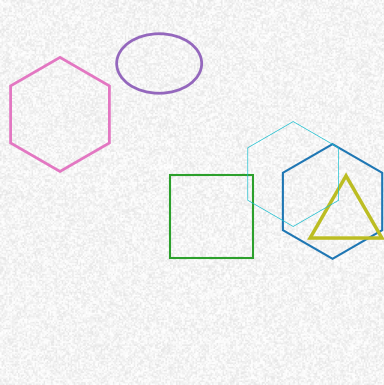[{"shape": "hexagon", "thickness": 1.5, "radius": 0.74, "center": [0.864, 0.477]}, {"shape": "square", "thickness": 1.5, "radius": 0.54, "center": [0.55, 0.438]}, {"shape": "oval", "thickness": 2, "radius": 0.55, "center": [0.413, 0.835]}, {"shape": "hexagon", "thickness": 2, "radius": 0.74, "center": [0.156, 0.703]}, {"shape": "triangle", "thickness": 2.5, "radius": 0.54, "center": [0.899, 0.436]}, {"shape": "hexagon", "thickness": 0.5, "radius": 0.68, "center": [0.762, 0.548]}]